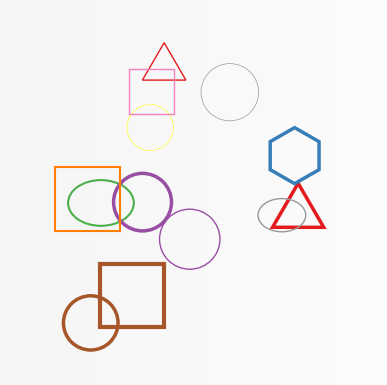[{"shape": "triangle", "thickness": 1, "radius": 0.32, "center": [0.424, 0.824]}, {"shape": "triangle", "thickness": 2.5, "radius": 0.38, "center": [0.769, 0.448]}, {"shape": "hexagon", "thickness": 2.5, "radius": 0.36, "center": [0.76, 0.596]}, {"shape": "oval", "thickness": 1.5, "radius": 0.42, "center": [0.261, 0.473]}, {"shape": "circle", "thickness": 1, "radius": 0.39, "center": [0.49, 0.379]}, {"shape": "circle", "thickness": 2.5, "radius": 0.37, "center": [0.368, 0.475]}, {"shape": "square", "thickness": 1.5, "radius": 0.42, "center": [0.226, 0.483]}, {"shape": "circle", "thickness": 0.5, "radius": 0.3, "center": [0.388, 0.669]}, {"shape": "circle", "thickness": 2.5, "radius": 0.35, "center": [0.234, 0.161]}, {"shape": "square", "thickness": 3, "radius": 0.41, "center": [0.342, 0.232]}, {"shape": "square", "thickness": 1, "radius": 0.29, "center": [0.392, 0.763]}, {"shape": "circle", "thickness": 0.5, "radius": 0.37, "center": [0.593, 0.76]}, {"shape": "oval", "thickness": 1, "radius": 0.31, "center": [0.727, 0.441]}]